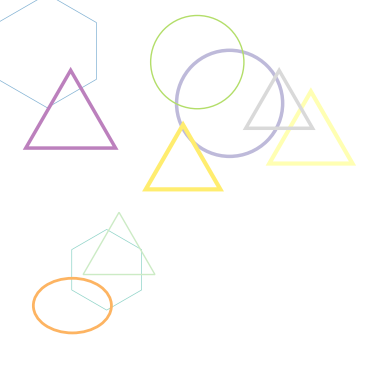[{"shape": "hexagon", "thickness": 0.5, "radius": 0.52, "center": [0.277, 0.299]}, {"shape": "triangle", "thickness": 3, "radius": 0.62, "center": [0.807, 0.638]}, {"shape": "circle", "thickness": 2.5, "radius": 0.69, "center": [0.596, 0.732]}, {"shape": "hexagon", "thickness": 0.5, "radius": 0.74, "center": [0.123, 0.868]}, {"shape": "oval", "thickness": 2, "radius": 0.51, "center": [0.188, 0.206]}, {"shape": "circle", "thickness": 1, "radius": 0.61, "center": [0.512, 0.839]}, {"shape": "triangle", "thickness": 2.5, "radius": 0.5, "center": [0.725, 0.717]}, {"shape": "triangle", "thickness": 2.5, "radius": 0.67, "center": [0.184, 0.683]}, {"shape": "triangle", "thickness": 1, "radius": 0.54, "center": [0.309, 0.341]}, {"shape": "triangle", "thickness": 3, "radius": 0.56, "center": [0.475, 0.564]}]